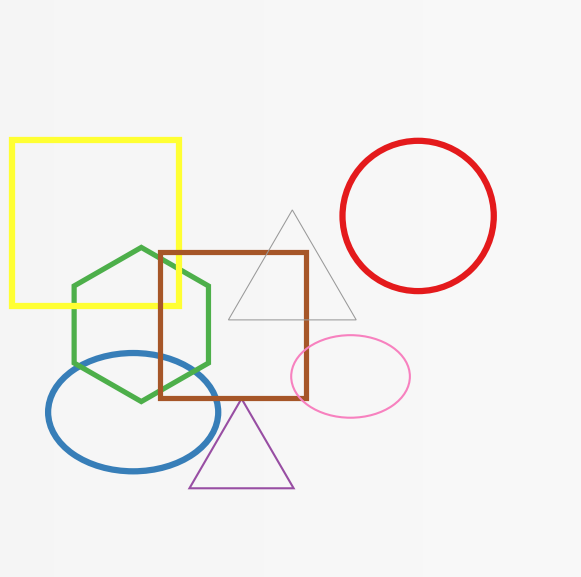[{"shape": "circle", "thickness": 3, "radius": 0.65, "center": [0.719, 0.625]}, {"shape": "oval", "thickness": 3, "radius": 0.73, "center": [0.229, 0.285]}, {"shape": "hexagon", "thickness": 2.5, "radius": 0.67, "center": [0.243, 0.437]}, {"shape": "triangle", "thickness": 1, "radius": 0.52, "center": [0.416, 0.205]}, {"shape": "square", "thickness": 3, "radius": 0.72, "center": [0.164, 0.613]}, {"shape": "square", "thickness": 2.5, "radius": 0.63, "center": [0.401, 0.437]}, {"shape": "oval", "thickness": 1, "radius": 0.51, "center": [0.603, 0.347]}, {"shape": "triangle", "thickness": 0.5, "radius": 0.63, "center": [0.503, 0.509]}]